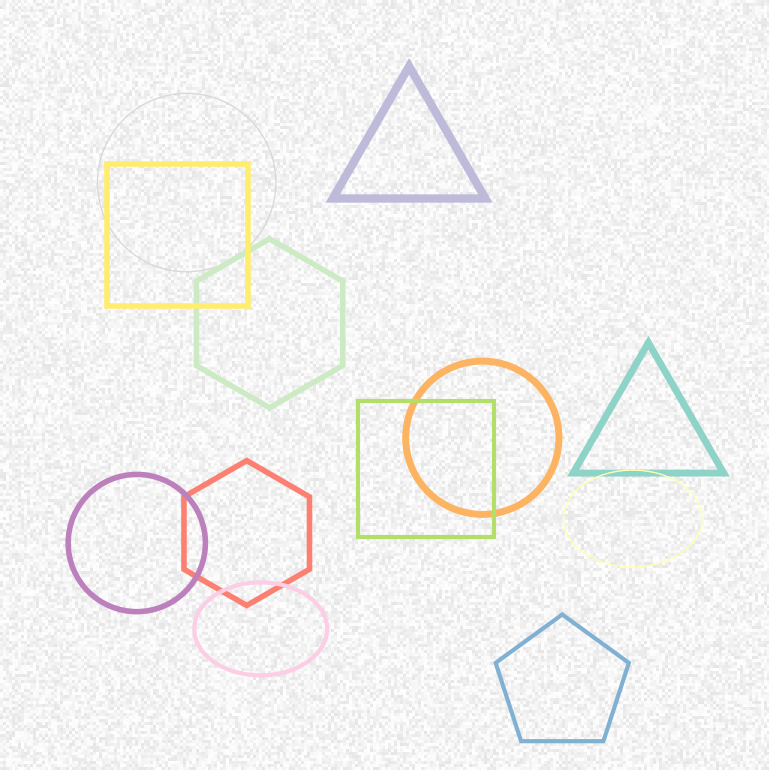[{"shape": "triangle", "thickness": 2.5, "radius": 0.56, "center": [0.842, 0.442]}, {"shape": "oval", "thickness": 0.5, "radius": 0.45, "center": [0.822, 0.327]}, {"shape": "triangle", "thickness": 3, "radius": 0.57, "center": [0.531, 0.799]}, {"shape": "hexagon", "thickness": 2, "radius": 0.47, "center": [0.32, 0.308]}, {"shape": "pentagon", "thickness": 1.5, "radius": 0.45, "center": [0.73, 0.111]}, {"shape": "circle", "thickness": 2.5, "radius": 0.5, "center": [0.626, 0.431]}, {"shape": "square", "thickness": 1.5, "radius": 0.44, "center": [0.553, 0.391]}, {"shape": "oval", "thickness": 1.5, "radius": 0.43, "center": [0.339, 0.183]}, {"shape": "circle", "thickness": 0.5, "radius": 0.58, "center": [0.242, 0.763]}, {"shape": "circle", "thickness": 2, "radius": 0.45, "center": [0.178, 0.295]}, {"shape": "hexagon", "thickness": 2, "radius": 0.55, "center": [0.35, 0.58]}, {"shape": "square", "thickness": 2, "radius": 0.46, "center": [0.231, 0.695]}]